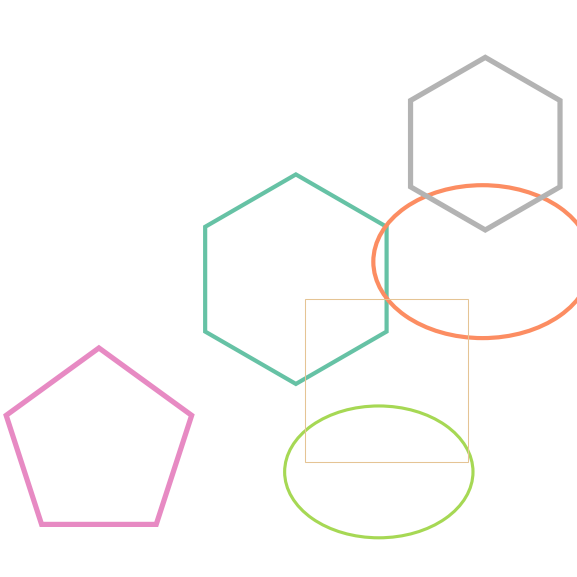[{"shape": "hexagon", "thickness": 2, "radius": 0.91, "center": [0.512, 0.516]}, {"shape": "oval", "thickness": 2, "radius": 0.95, "center": [0.836, 0.546]}, {"shape": "pentagon", "thickness": 2.5, "radius": 0.84, "center": [0.171, 0.228]}, {"shape": "oval", "thickness": 1.5, "radius": 0.82, "center": [0.656, 0.182]}, {"shape": "square", "thickness": 0.5, "radius": 0.7, "center": [0.669, 0.34]}, {"shape": "hexagon", "thickness": 2.5, "radius": 0.75, "center": [0.84, 0.75]}]